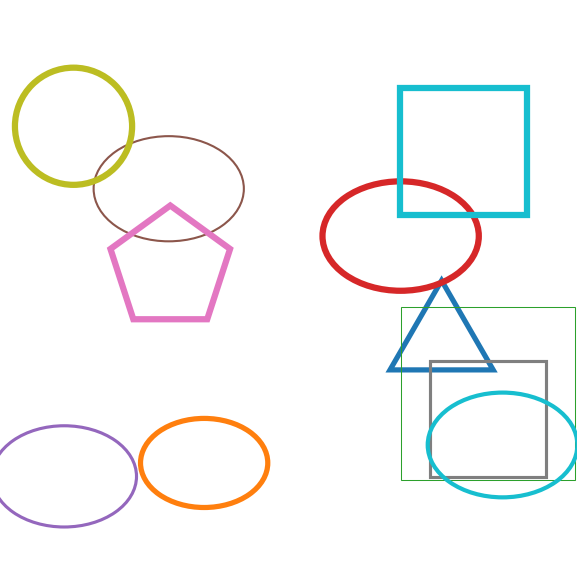[{"shape": "triangle", "thickness": 2.5, "radius": 0.52, "center": [0.765, 0.41]}, {"shape": "oval", "thickness": 2.5, "radius": 0.55, "center": [0.354, 0.197]}, {"shape": "square", "thickness": 0.5, "radius": 0.75, "center": [0.845, 0.318]}, {"shape": "oval", "thickness": 3, "radius": 0.68, "center": [0.694, 0.59]}, {"shape": "oval", "thickness": 1.5, "radius": 0.63, "center": [0.111, 0.174]}, {"shape": "oval", "thickness": 1, "radius": 0.65, "center": [0.292, 0.672]}, {"shape": "pentagon", "thickness": 3, "radius": 0.54, "center": [0.295, 0.534]}, {"shape": "square", "thickness": 1.5, "radius": 0.5, "center": [0.845, 0.274]}, {"shape": "circle", "thickness": 3, "radius": 0.51, "center": [0.127, 0.781]}, {"shape": "square", "thickness": 3, "radius": 0.55, "center": [0.802, 0.737]}, {"shape": "oval", "thickness": 2, "radius": 0.65, "center": [0.87, 0.229]}]